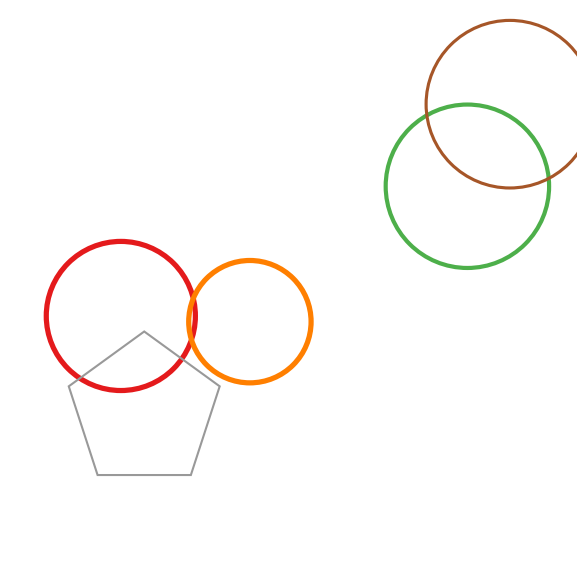[{"shape": "circle", "thickness": 2.5, "radius": 0.65, "center": [0.209, 0.452]}, {"shape": "circle", "thickness": 2, "radius": 0.71, "center": [0.809, 0.677]}, {"shape": "circle", "thickness": 2.5, "radius": 0.53, "center": [0.433, 0.442]}, {"shape": "circle", "thickness": 1.5, "radius": 0.73, "center": [0.883, 0.819]}, {"shape": "pentagon", "thickness": 1, "radius": 0.69, "center": [0.25, 0.288]}]